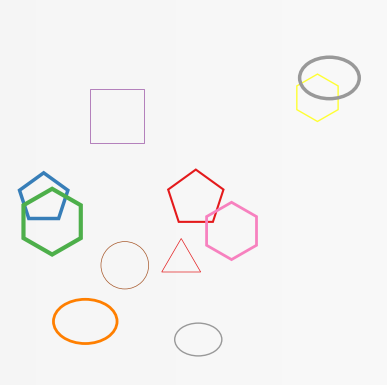[{"shape": "triangle", "thickness": 0.5, "radius": 0.29, "center": [0.468, 0.323]}, {"shape": "pentagon", "thickness": 1.5, "radius": 0.38, "center": [0.505, 0.484]}, {"shape": "pentagon", "thickness": 2.5, "radius": 0.33, "center": [0.113, 0.485]}, {"shape": "hexagon", "thickness": 3, "radius": 0.43, "center": [0.135, 0.424]}, {"shape": "square", "thickness": 0.5, "radius": 0.35, "center": [0.302, 0.7]}, {"shape": "oval", "thickness": 2, "radius": 0.41, "center": [0.22, 0.165]}, {"shape": "hexagon", "thickness": 1, "radius": 0.31, "center": [0.819, 0.746]}, {"shape": "circle", "thickness": 0.5, "radius": 0.31, "center": [0.322, 0.311]}, {"shape": "hexagon", "thickness": 2, "radius": 0.37, "center": [0.598, 0.4]}, {"shape": "oval", "thickness": 2.5, "radius": 0.38, "center": [0.85, 0.798]}, {"shape": "oval", "thickness": 1, "radius": 0.3, "center": [0.512, 0.118]}]